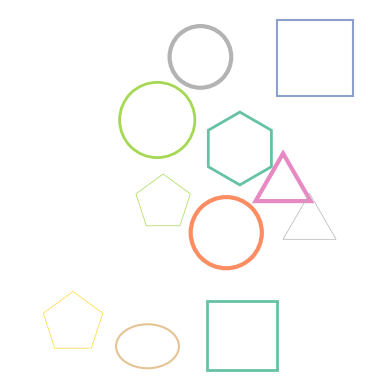[{"shape": "square", "thickness": 2, "radius": 0.45, "center": [0.629, 0.129]}, {"shape": "hexagon", "thickness": 2, "radius": 0.47, "center": [0.623, 0.614]}, {"shape": "circle", "thickness": 3, "radius": 0.46, "center": [0.588, 0.396]}, {"shape": "square", "thickness": 1.5, "radius": 0.49, "center": [0.819, 0.85]}, {"shape": "triangle", "thickness": 3, "radius": 0.41, "center": [0.735, 0.519]}, {"shape": "circle", "thickness": 2, "radius": 0.49, "center": [0.408, 0.688]}, {"shape": "pentagon", "thickness": 0.5, "radius": 0.37, "center": [0.424, 0.474]}, {"shape": "pentagon", "thickness": 0.5, "radius": 0.41, "center": [0.19, 0.161]}, {"shape": "oval", "thickness": 1.5, "radius": 0.41, "center": [0.383, 0.101]}, {"shape": "circle", "thickness": 3, "radius": 0.4, "center": [0.521, 0.852]}, {"shape": "triangle", "thickness": 0.5, "radius": 0.4, "center": [0.804, 0.418]}]